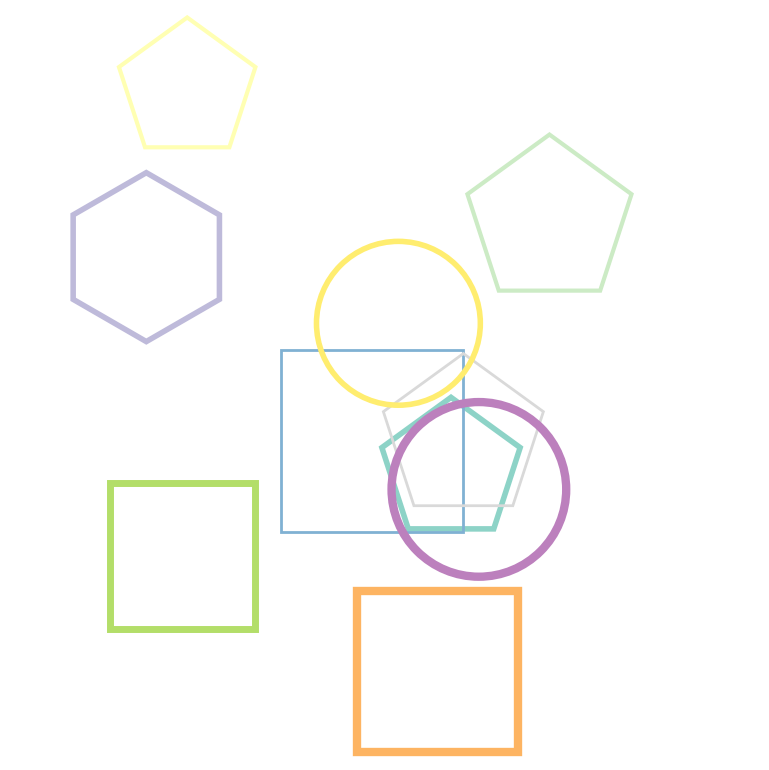[{"shape": "pentagon", "thickness": 2, "radius": 0.47, "center": [0.586, 0.39]}, {"shape": "pentagon", "thickness": 1.5, "radius": 0.47, "center": [0.243, 0.884]}, {"shape": "hexagon", "thickness": 2, "radius": 0.55, "center": [0.19, 0.666]}, {"shape": "square", "thickness": 1, "radius": 0.59, "center": [0.483, 0.427]}, {"shape": "square", "thickness": 3, "radius": 0.52, "center": [0.569, 0.128]}, {"shape": "square", "thickness": 2.5, "radius": 0.47, "center": [0.237, 0.278]}, {"shape": "pentagon", "thickness": 1, "radius": 0.55, "center": [0.602, 0.432]}, {"shape": "circle", "thickness": 3, "radius": 0.57, "center": [0.622, 0.364]}, {"shape": "pentagon", "thickness": 1.5, "radius": 0.56, "center": [0.714, 0.713]}, {"shape": "circle", "thickness": 2, "radius": 0.53, "center": [0.517, 0.58]}]